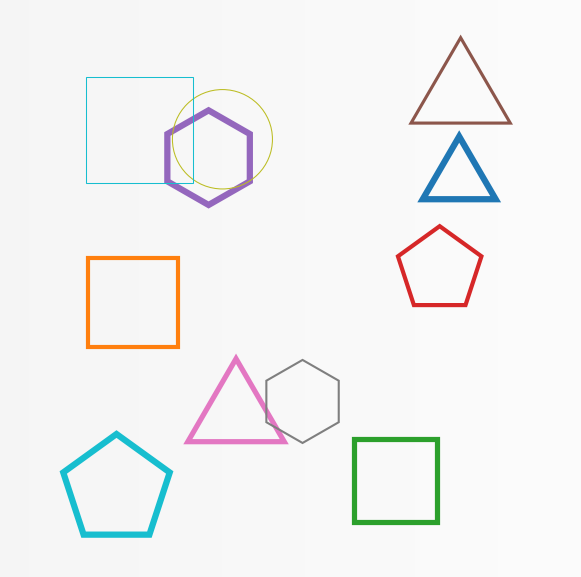[{"shape": "triangle", "thickness": 3, "radius": 0.36, "center": [0.79, 0.69]}, {"shape": "square", "thickness": 2, "radius": 0.39, "center": [0.228, 0.476]}, {"shape": "square", "thickness": 2.5, "radius": 0.36, "center": [0.68, 0.167]}, {"shape": "pentagon", "thickness": 2, "radius": 0.38, "center": [0.756, 0.532]}, {"shape": "hexagon", "thickness": 3, "radius": 0.41, "center": [0.359, 0.726]}, {"shape": "triangle", "thickness": 1.5, "radius": 0.49, "center": [0.793, 0.835]}, {"shape": "triangle", "thickness": 2.5, "radius": 0.48, "center": [0.406, 0.282]}, {"shape": "hexagon", "thickness": 1, "radius": 0.36, "center": [0.521, 0.304]}, {"shape": "circle", "thickness": 0.5, "radius": 0.43, "center": [0.383, 0.758]}, {"shape": "pentagon", "thickness": 3, "radius": 0.48, "center": [0.2, 0.151]}, {"shape": "square", "thickness": 0.5, "radius": 0.46, "center": [0.24, 0.774]}]